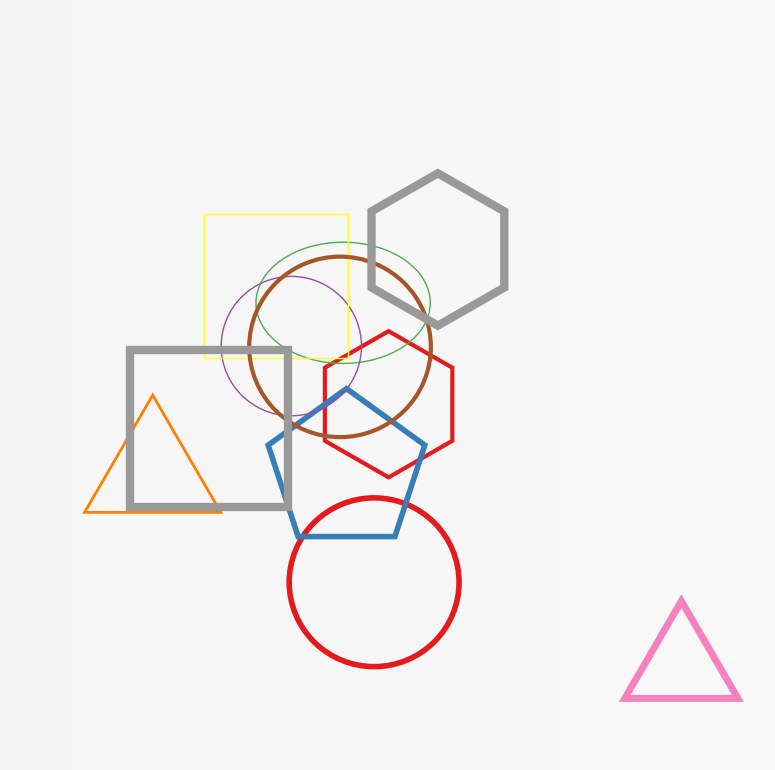[{"shape": "hexagon", "thickness": 1.5, "radius": 0.47, "center": [0.501, 0.475]}, {"shape": "circle", "thickness": 2, "radius": 0.55, "center": [0.483, 0.244]}, {"shape": "pentagon", "thickness": 2, "radius": 0.53, "center": [0.447, 0.389]}, {"shape": "oval", "thickness": 0.5, "radius": 0.56, "center": [0.443, 0.607]}, {"shape": "circle", "thickness": 0.5, "radius": 0.45, "center": [0.376, 0.551]}, {"shape": "triangle", "thickness": 1, "radius": 0.51, "center": [0.197, 0.385]}, {"shape": "square", "thickness": 0.5, "radius": 0.47, "center": [0.356, 0.628]}, {"shape": "circle", "thickness": 1.5, "radius": 0.59, "center": [0.439, 0.549]}, {"shape": "triangle", "thickness": 2.5, "radius": 0.42, "center": [0.879, 0.135]}, {"shape": "hexagon", "thickness": 3, "radius": 0.49, "center": [0.565, 0.676]}, {"shape": "square", "thickness": 3, "radius": 0.51, "center": [0.27, 0.444]}]